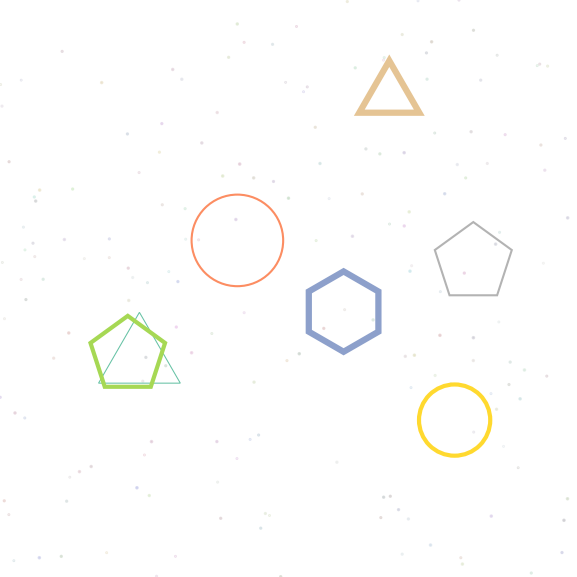[{"shape": "triangle", "thickness": 0.5, "radius": 0.41, "center": [0.241, 0.377]}, {"shape": "circle", "thickness": 1, "radius": 0.4, "center": [0.411, 0.583]}, {"shape": "hexagon", "thickness": 3, "radius": 0.35, "center": [0.595, 0.46]}, {"shape": "pentagon", "thickness": 2, "radius": 0.34, "center": [0.221, 0.384]}, {"shape": "circle", "thickness": 2, "radius": 0.31, "center": [0.787, 0.272]}, {"shape": "triangle", "thickness": 3, "radius": 0.3, "center": [0.674, 0.834]}, {"shape": "pentagon", "thickness": 1, "radius": 0.35, "center": [0.82, 0.545]}]